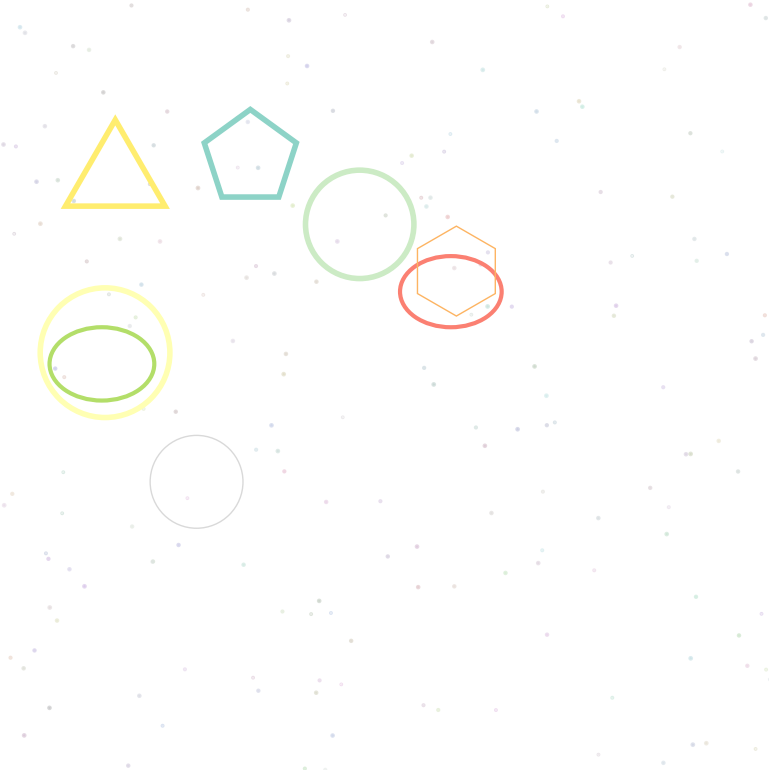[{"shape": "pentagon", "thickness": 2, "radius": 0.31, "center": [0.325, 0.795]}, {"shape": "circle", "thickness": 2, "radius": 0.42, "center": [0.136, 0.542]}, {"shape": "oval", "thickness": 1.5, "radius": 0.33, "center": [0.586, 0.621]}, {"shape": "hexagon", "thickness": 0.5, "radius": 0.29, "center": [0.593, 0.648]}, {"shape": "oval", "thickness": 1.5, "radius": 0.34, "center": [0.132, 0.527]}, {"shape": "circle", "thickness": 0.5, "radius": 0.3, "center": [0.255, 0.374]}, {"shape": "circle", "thickness": 2, "radius": 0.35, "center": [0.467, 0.709]}, {"shape": "triangle", "thickness": 2, "radius": 0.37, "center": [0.15, 0.77]}]